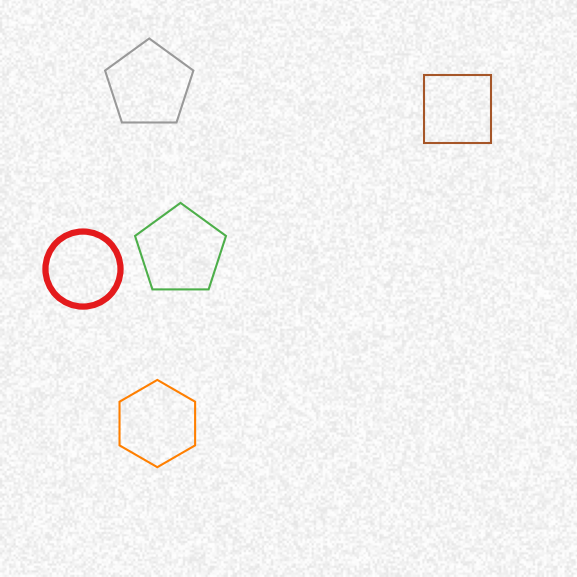[{"shape": "circle", "thickness": 3, "radius": 0.32, "center": [0.144, 0.533]}, {"shape": "pentagon", "thickness": 1, "radius": 0.41, "center": [0.313, 0.565]}, {"shape": "hexagon", "thickness": 1, "radius": 0.38, "center": [0.272, 0.266]}, {"shape": "square", "thickness": 1, "radius": 0.29, "center": [0.792, 0.81]}, {"shape": "pentagon", "thickness": 1, "radius": 0.4, "center": [0.258, 0.852]}]